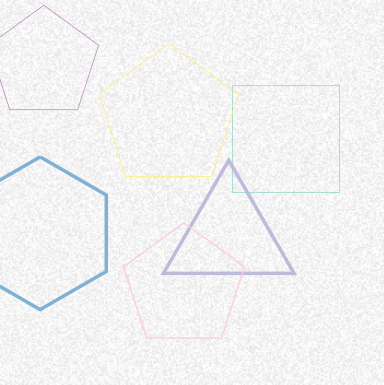[{"shape": "square", "thickness": 0.5, "radius": 0.7, "center": [0.743, 0.64]}, {"shape": "triangle", "thickness": 2.5, "radius": 0.98, "center": [0.594, 0.388]}, {"shape": "hexagon", "thickness": 2.5, "radius": 0.99, "center": [0.104, 0.394]}, {"shape": "pentagon", "thickness": 1, "radius": 0.83, "center": [0.478, 0.256]}, {"shape": "pentagon", "thickness": 0.5, "radius": 0.75, "center": [0.114, 0.836]}, {"shape": "pentagon", "thickness": 0.5, "radius": 0.95, "center": [0.438, 0.696]}]